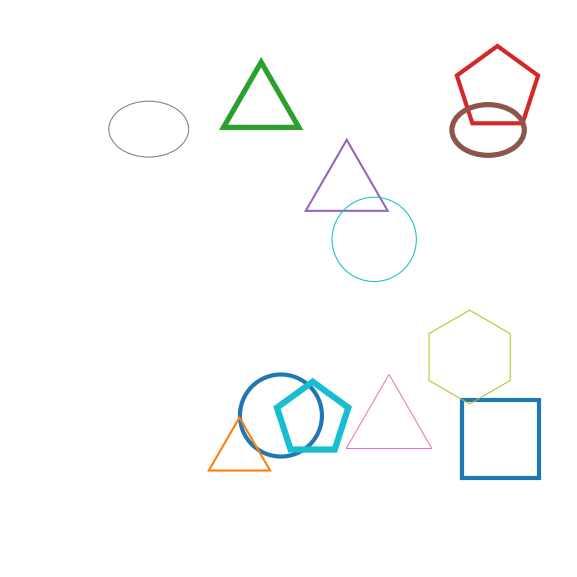[{"shape": "circle", "thickness": 2, "radius": 0.36, "center": [0.486, 0.28]}, {"shape": "square", "thickness": 2, "radius": 0.33, "center": [0.867, 0.239]}, {"shape": "triangle", "thickness": 1, "radius": 0.31, "center": [0.415, 0.215]}, {"shape": "triangle", "thickness": 2.5, "radius": 0.38, "center": [0.452, 0.816]}, {"shape": "pentagon", "thickness": 2, "radius": 0.37, "center": [0.861, 0.845]}, {"shape": "triangle", "thickness": 1, "radius": 0.41, "center": [0.6, 0.675]}, {"shape": "oval", "thickness": 2.5, "radius": 0.31, "center": [0.845, 0.774]}, {"shape": "triangle", "thickness": 0.5, "radius": 0.43, "center": [0.674, 0.265]}, {"shape": "oval", "thickness": 0.5, "radius": 0.35, "center": [0.258, 0.776]}, {"shape": "hexagon", "thickness": 0.5, "radius": 0.41, "center": [0.813, 0.381]}, {"shape": "pentagon", "thickness": 3, "radius": 0.32, "center": [0.541, 0.273]}, {"shape": "circle", "thickness": 0.5, "radius": 0.37, "center": [0.648, 0.585]}]